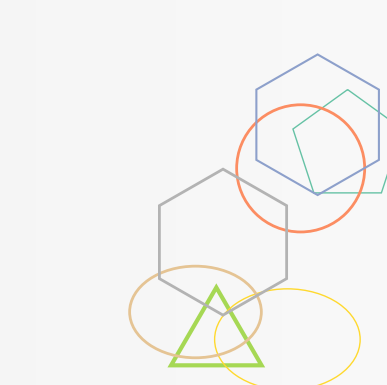[{"shape": "pentagon", "thickness": 1, "radius": 0.74, "center": [0.897, 0.619]}, {"shape": "circle", "thickness": 2, "radius": 0.83, "center": [0.776, 0.563]}, {"shape": "hexagon", "thickness": 1.5, "radius": 0.91, "center": [0.82, 0.676]}, {"shape": "triangle", "thickness": 3, "radius": 0.67, "center": [0.558, 0.119]}, {"shape": "oval", "thickness": 1, "radius": 0.94, "center": [0.742, 0.118]}, {"shape": "oval", "thickness": 2, "radius": 0.85, "center": [0.504, 0.19]}, {"shape": "hexagon", "thickness": 2, "radius": 0.95, "center": [0.576, 0.371]}]